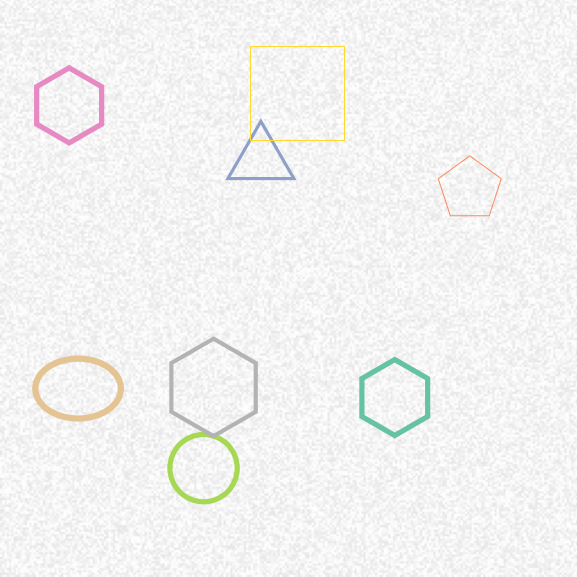[{"shape": "hexagon", "thickness": 2.5, "radius": 0.33, "center": [0.684, 0.311]}, {"shape": "pentagon", "thickness": 0.5, "radius": 0.29, "center": [0.813, 0.672]}, {"shape": "triangle", "thickness": 1.5, "radius": 0.33, "center": [0.452, 0.723]}, {"shape": "hexagon", "thickness": 2.5, "radius": 0.32, "center": [0.12, 0.817]}, {"shape": "circle", "thickness": 2.5, "radius": 0.29, "center": [0.353, 0.189]}, {"shape": "square", "thickness": 0.5, "radius": 0.41, "center": [0.514, 0.838]}, {"shape": "oval", "thickness": 3, "radius": 0.37, "center": [0.135, 0.326]}, {"shape": "hexagon", "thickness": 2, "radius": 0.42, "center": [0.37, 0.328]}]